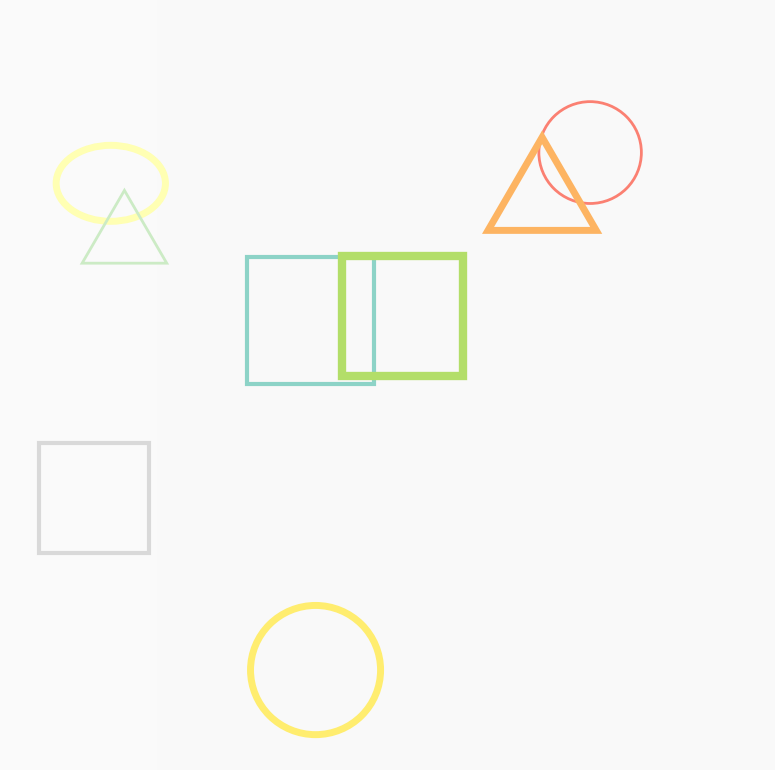[{"shape": "square", "thickness": 1.5, "radius": 0.41, "center": [0.4, 0.584]}, {"shape": "oval", "thickness": 2.5, "radius": 0.35, "center": [0.143, 0.762]}, {"shape": "circle", "thickness": 1, "radius": 0.33, "center": [0.761, 0.802]}, {"shape": "triangle", "thickness": 2.5, "radius": 0.4, "center": [0.7, 0.741]}, {"shape": "square", "thickness": 3, "radius": 0.39, "center": [0.52, 0.589]}, {"shape": "square", "thickness": 1.5, "radius": 0.36, "center": [0.122, 0.353]}, {"shape": "triangle", "thickness": 1, "radius": 0.32, "center": [0.161, 0.69]}, {"shape": "circle", "thickness": 2.5, "radius": 0.42, "center": [0.407, 0.13]}]